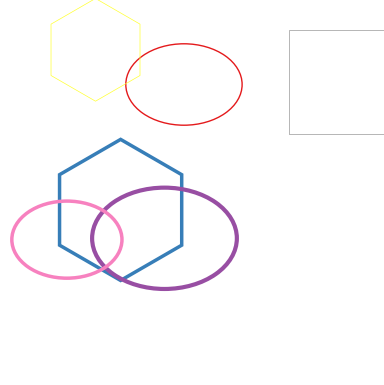[{"shape": "oval", "thickness": 1, "radius": 0.76, "center": [0.478, 0.781]}, {"shape": "hexagon", "thickness": 2.5, "radius": 0.92, "center": [0.313, 0.455]}, {"shape": "oval", "thickness": 3, "radius": 0.94, "center": [0.427, 0.381]}, {"shape": "hexagon", "thickness": 0.5, "radius": 0.67, "center": [0.248, 0.871]}, {"shape": "oval", "thickness": 2.5, "radius": 0.72, "center": [0.174, 0.378]}, {"shape": "square", "thickness": 0.5, "radius": 0.68, "center": [0.886, 0.787]}]